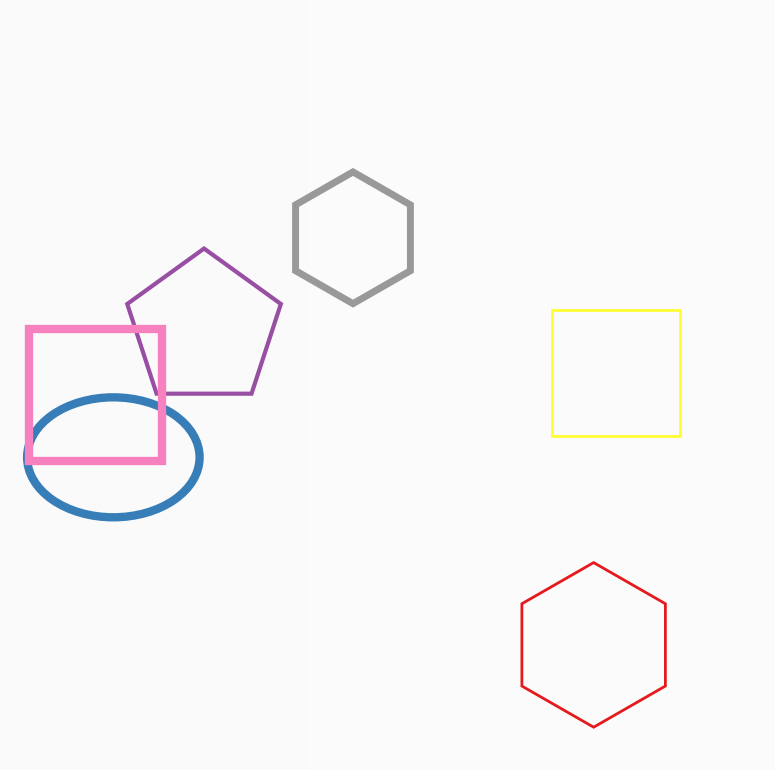[{"shape": "hexagon", "thickness": 1, "radius": 0.53, "center": [0.766, 0.162]}, {"shape": "oval", "thickness": 3, "radius": 0.56, "center": [0.146, 0.406]}, {"shape": "pentagon", "thickness": 1.5, "radius": 0.52, "center": [0.263, 0.573]}, {"shape": "square", "thickness": 1, "radius": 0.41, "center": [0.795, 0.516]}, {"shape": "square", "thickness": 3, "radius": 0.43, "center": [0.123, 0.487]}, {"shape": "hexagon", "thickness": 2.5, "radius": 0.43, "center": [0.455, 0.691]}]